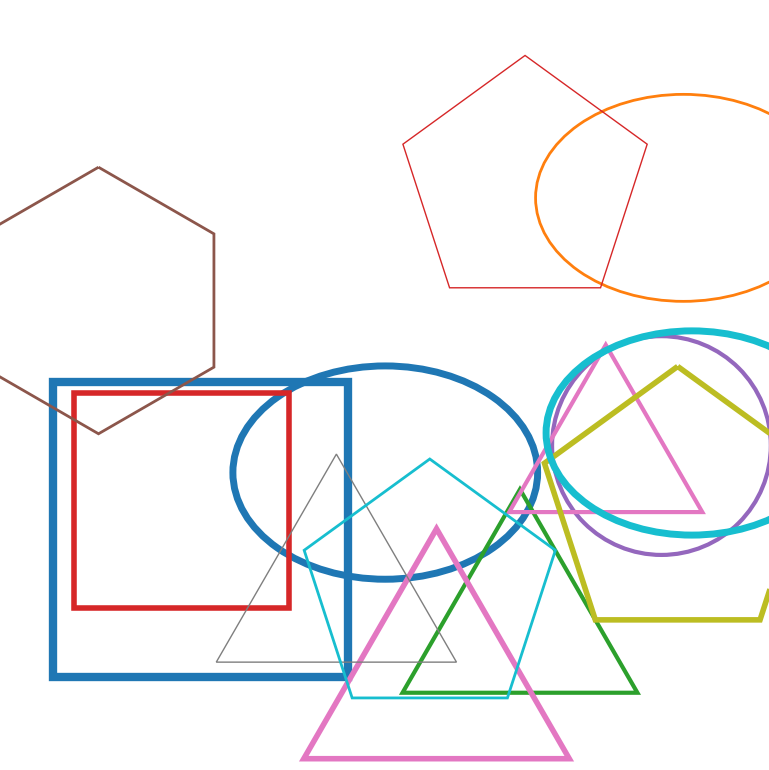[{"shape": "oval", "thickness": 2.5, "radius": 0.99, "center": [0.5, 0.386]}, {"shape": "square", "thickness": 3, "radius": 0.96, "center": [0.26, 0.313]}, {"shape": "oval", "thickness": 1, "radius": 0.96, "center": [0.888, 0.743]}, {"shape": "triangle", "thickness": 1.5, "radius": 0.88, "center": [0.675, 0.188]}, {"shape": "pentagon", "thickness": 0.5, "radius": 0.83, "center": [0.682, 0.761]}, {"shape": "square", "thickness": 2, "radius": 0.7, "center": [0.235, 0.35]}, {"shape": "circle", "thickness": 1.5, "radius": 0.71, "center": [0.859, 0.421]}, {"shape": "hexagon", "thickness": 1, "radius": 0.87, "center": [0.128, 0.61]}, {"shape": "triangle", "thickness": 2, "radius": 1.0, "center": [0.567, 0.114]}, {"shape": "triangle", "thickness": 1.5, "radius": 0.72, "center": [0.787, 0.407]}, {"shape": "triangle", "thickness": 0.5, "radius": 0.9, "center": [0.437, 0.23]}, {"shape": "pentagon", "thickness": 2, "radius": 0.91, "center": [0.88, 0.342]}, {"shape": "oval", "thickness": 2.5, "radius": 0.95, "center": [0.899, 0.438]}, {"shape": "pentagon", "thickness": 1, "radius": 0.86, "center": [0.558, 0.232]}]